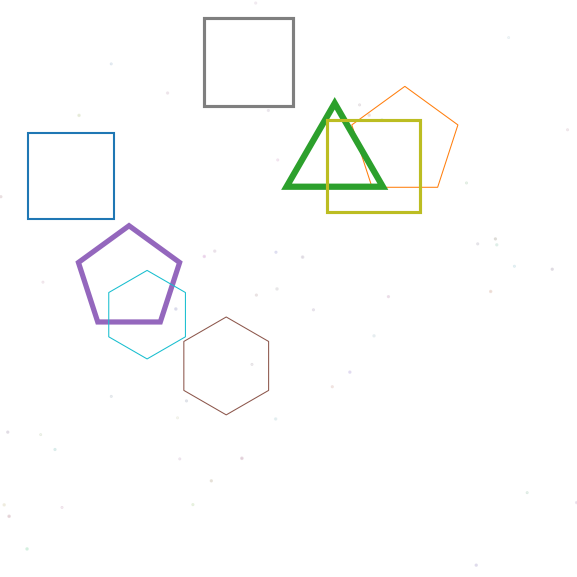[{"shape": "square", "thickness": 1, "radius": 0.37, "center": [0.123, 0.694]}, {"shape": "pentagon", "thickness": 0.5, "radius": 0.48, "center": [0.701, 0.753]}, {"shape": "triangle", "thickness": 3, "radius": 0.48, "center": [0.58, 0.724]}, {"shape": "pentagon", "thickness": 2.5, "radius": 0.46, "center": [0.223, 0.516]}, {"shape": "hexagon", "thickness": 0.5, "radius": 0.42, "center": [0.392, 0.365]}, {"shape": "square", "thickness": 1.5, "radius": 0.38, "center": [0.43, 0.892]}, {"shape": "square", "thickness": 1.5, "radius": 0.4, "center": [0.647, 0.712]}, {"shape": "hexagon", "thickness": 0.5, "radius": 0.38, "center": [0.255, 0.454]}]